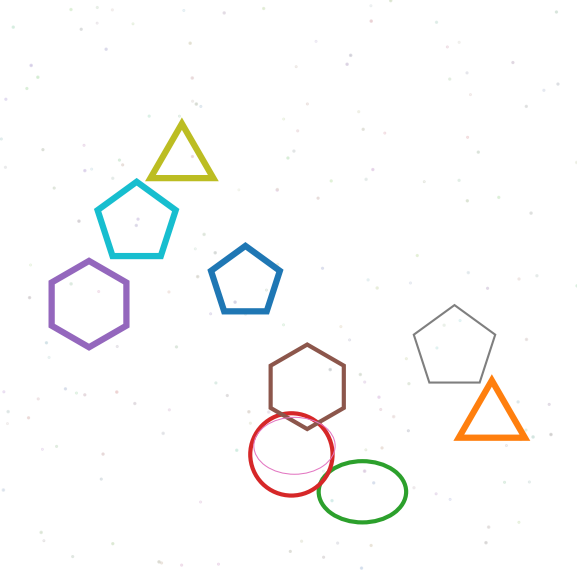[{"shape": "pentagon", "thickness": 3, "radius": 0.31, "center": [0.425, 0.511]}, {"shape": "triangle", "thickness": 3, "radius": 0.33, "center": [0.852, 0.274]}, {"shape": "oval", "thickness": 2, "radius": 0.38, "center": [0.628, 0.148]}, {"shape": "circle", "thickness": 2, "radius": 0.36, "center": [0.505, 0.212]}, {"shape": "hexagon", "thickness": 3, "radius": 0.37, "center": [0.154, 0.473]}, {"shape": "hexagon", "thickness": 2, "radius": 0.37, "center": [0.532, 0.329]}, {"shape": "oval", "thickness": 0.5, "radius": 0.35, "center": [0.51, 0.227]}, {"shape": "pentagon", "thickness": 1, "radius": 0.37, "center": [0.787, 0.397]}, {"shape": "triangle", "thickness": 3, "radius": 0.31, "center": [0.315, 0.722]}, {"shape": "pentagon", "thickness": 3, "radius": 0.36, "center": [0.237, 0.613]}]